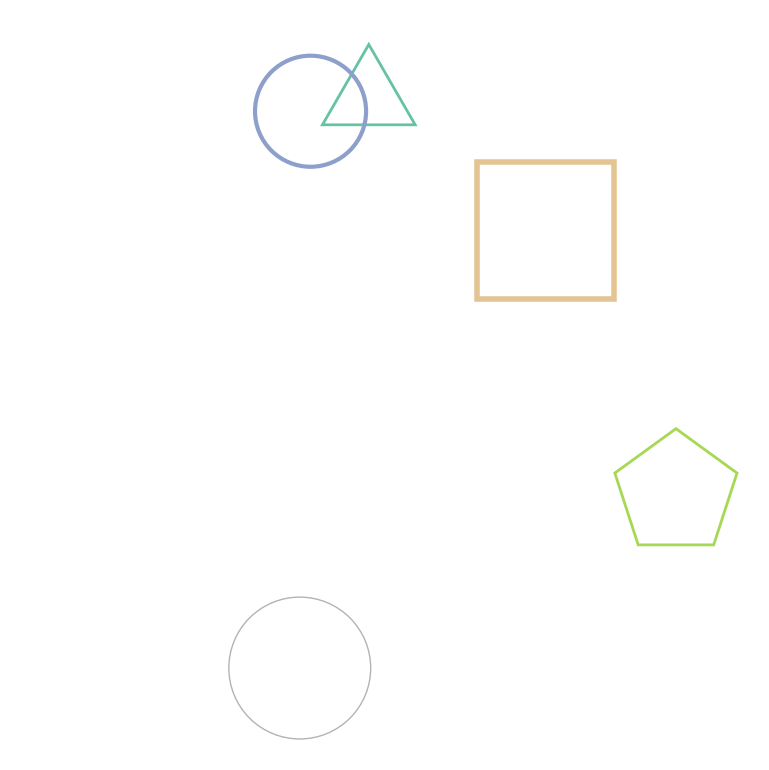[{"shape": "triangle", "thickness": 1, "radius": 0.35, "center": [0.479, 0.873]}, {"shape": "circle", "thickness": 1.5, "radius": 0.36, "center": [0.403, 0.856]}, {"shape": "pentagon", "thickness": 1, "radius": 0.42, "center": [0.878, 0.36]}, {"shape": "square", "thickness": 2, "radius": 0.45, "center": [0.708, 0.7]}, {"shape": "circle", "thickness": 0.5, "radius": 0.46, "center": [0.389, 0.132]}]